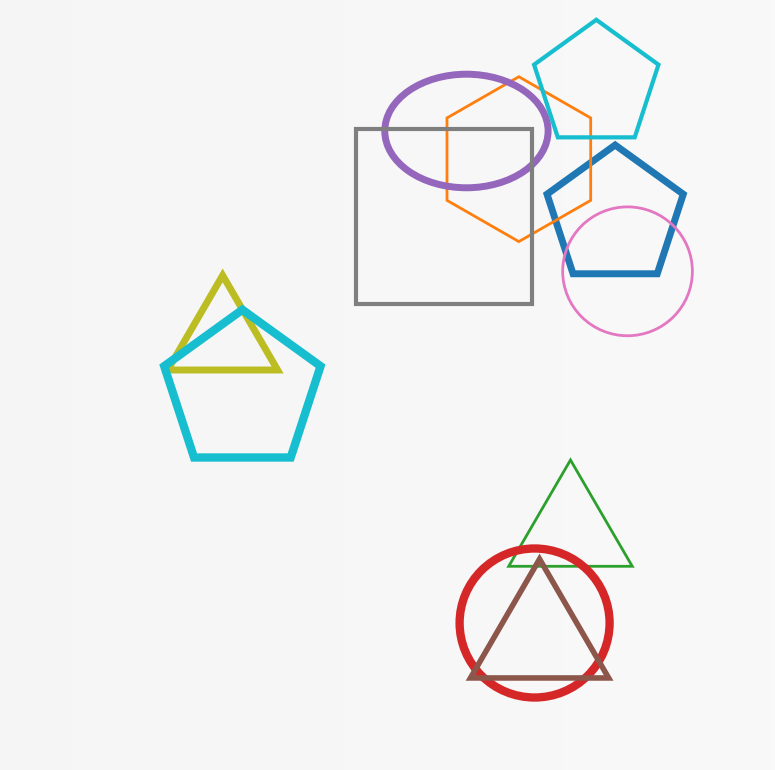[{"shape": "pentagon", "thickness": 2.5, "radius": 0.46, "center": [0.794, 0.719]}, {"shape": "hexagon", "thickness": 1, "radius": 0.54, "center": [0.669, 0.793]}, {"shape": "triangle", "thickness": 1, "radius": 0.46, "center": [0.736, 0.311]}, {"shape": "circle", "thickness": 3, "radius": 0.48, "center": [0.69, 0.191]}, {"shape": "oval", "thickness": 2.5, "radius": 0.53, "center": [0.602, 0.83]}, {"shape": "triangle", "thickness": 2, "radius": 0.51, "center": [0.696, 0.171]}, {"shape": "circle", "thickness": 1, "radius": 0.42, "center": [0.81, 0.648]}, {"shape": "square", "thickness": 1.5, "radius": 0.57, "center": [0.573, 0.719]}, {"shape": "triangle", "thickness": 2.5, "radius": 0.41, "center": [0.287, 0.56]}, {"shape": "pentagon", "thickness": 3, "radius": 0.53, "center": [0.313, 0.492]}, {"shape": "pentagon", "thickness": 1.5, "radius": 0.42, "center": [0.769, 0.89]}]